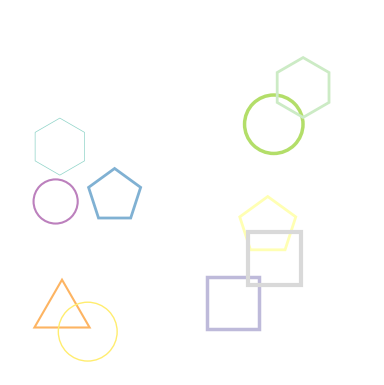[{"shape": "hexagon", "thickness": 0.5, "radius": 0.37, "center": [0.155, 0.619]}, {"shape": "pentagon", "thickness": 2, "radius": 0.38, "center": [0.695, 0.413]}, {"shape": "square", "thickness": 2.5, "radius": 0.34, "center": [0.605, 0.212]}, {"shape": "pentagon", "thickness": 2, "radius": 0.36, "center": [0.298, 0.491]}, {"shape": "triangle", "thickness": 1.5, "radius": 0.41, "center": [0.161, 0.191]}, {"shape": "circle", "thickness": 2.5, "radius": 0.38, "center": [0.711, 0.677]}, {"shape": "square", "thickness": 3, "radius": 0.34, "center": [0.713, 0.328]}, {"shape": "circle", "thickness": 1.5, "radius": 0.29, "center": [0.145, 0.477]}, {"shape": "hexagon", "thickness": 2, "radius": 0.39, "center": [0.787, 0.773]}, {"shape": "circle", "thickness": 1, "radius": 0.38, "center": [0.228, 0.139]}]